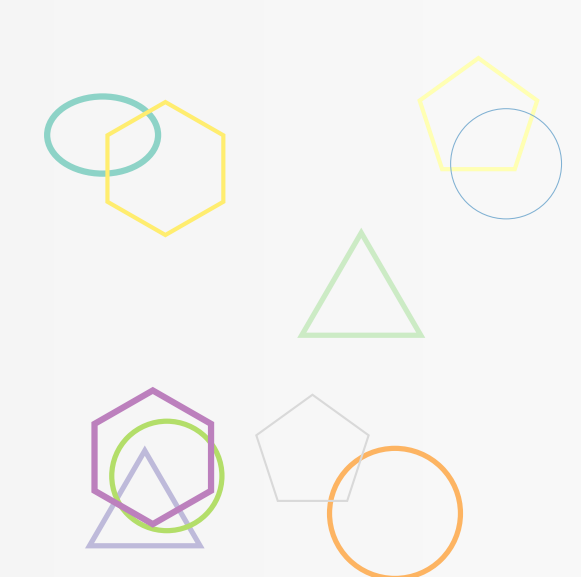[{"shape": "oval", "thickness": 3, "radius": 0.48, "center": [0.177, 0.765]}, {"shape": "pentagon", "thickness": 2, "radius": 0.53, "center": [0.823, 0.792]}, {"shape": "triangle", "thickness": 2.5, "radius": 0.55, "center": [0.249, 0.109]}, {"shape": "circle", "thickness": 0.5, "radius": 0.48, "center": [0.871, 0.716]}, {"shape": "circle", "thickness": 2.5, "radius": 0.56, "center": [0.68, 0.11]}, {"shape": "circle", "thickness": 2.5, "radius": 0.47, "center": [0.287, 0.175]}, {"shape": "pentagon", "thickness": 1, "radius": 0.51, "center": [0.538, 0.214]}, {"shape": "hexagon", "thickness": 3, "radius": 0.58, "center": [0.263, 0.207]}, {"shape": "triangle", "thickness": 2.5, "radius": 0.59, "center": [0.622, 0.478]}, {"shape": "hexagon", "thickness": 2, "radius": 0.58, "center": [0.285, 0.707]}]